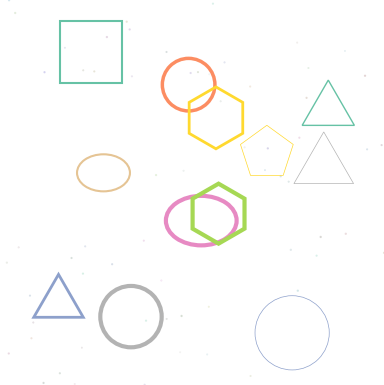[{"shape": "square", "thickness": 1.5, "radius": 0.4, "center": [0.236, 0.864]}, {"shape": "triangle", "thickness": 1, "radius": 0.39, "center": [0.853, 0.714]}, {"shape": "circle", "thickness": 2.5, "radius": 0.34, "center": [0.49, 0.78]}, {"shape": "circle", "thickness": 0.5, "radius": 0.48, "center": [0.759, 0.136]}, {"shape": "triangle", "thickness": 2, "radius": 0.37, "center": [0.152, 0.213]}, {"shape": "oval", "thickness": 3, "radius": 0.46, "center": [0.523, 0.427]}, {"shape": "hexagon", "thickness": 3, "radius": 0.39, "center": [0.568, 0.445]}, {"shape": "pentagon", "thickness": 0.5, "radius": 0.36, "center": [0.693, 0.602]}, {"shape": "hexagon", "thickness": 2, "radius": 0.4, "center": [0.561, 0.694]}, {"shape": "oval", "thickness": 1.5, "radius": 0.34, "center": [0.269, 0.551]}, {"shape": "circle", "thickness": 3, "radius": 0.4, "center": [0.34, 0.178]}, {"shape": "triangle", "thickness": 0.5, "radius": 0.45, "center": [0.841, 0.568]}]